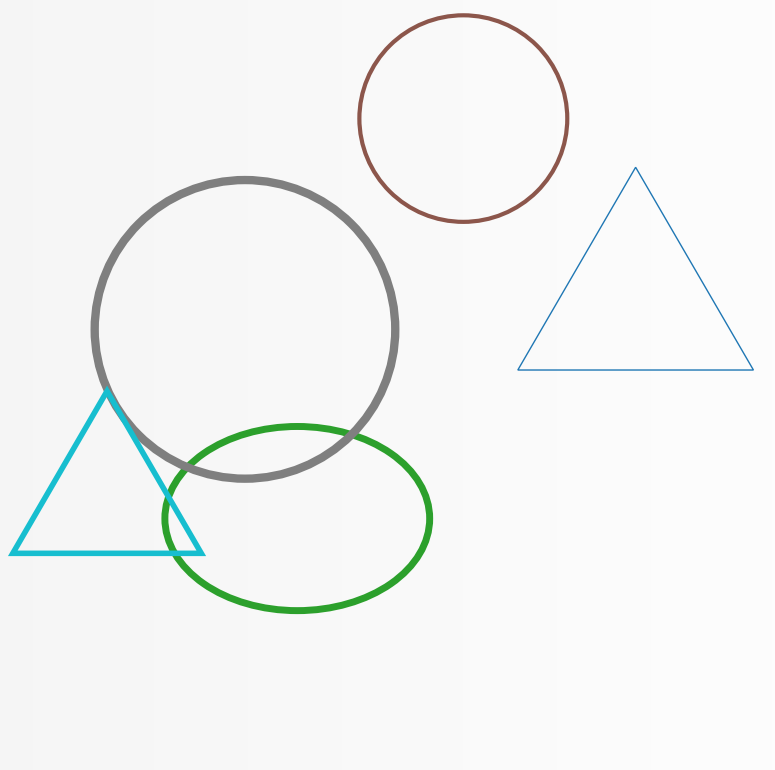[{"shape": "triangle", "thickness": 0.5, "radius": 0.88, "center": [0.82, 0.607]}, {"shape": "oval", "thickness": 2.5, "radius": 0.85, "center": [0.384, 0.327]}, {"shape": "circle", "thickness": 1.5, "radius": 0.67, "center": [0.598, 0.846]}, {"shape": "circle", "thickness": 3, "radius": 0.97, "center": [0.316, 0.572]}, {"shape": "triangle", "thickness": 2, "radius": 0.7, "center": [0.138, 0.352]}]